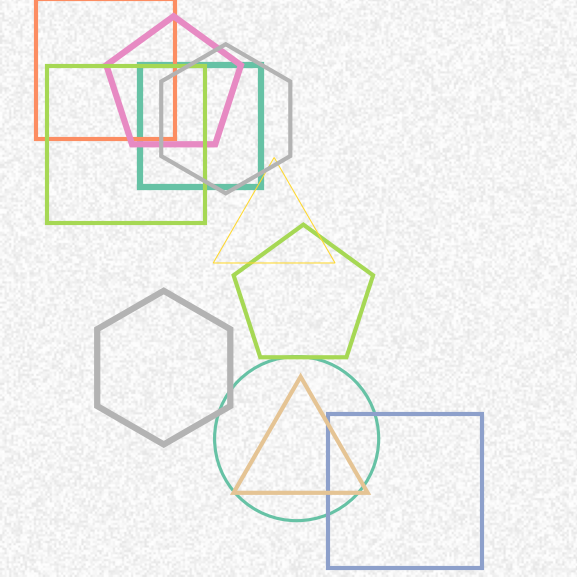[{"shape": "square", "thickness": 3, "radius": 0.53, "center": [0.347, 0.781]}, {"shape": "circle", "thickness": 1.5, "radius": 0.71, "center": [0.514, 0.24]}, {"shape": "square", "thickness": 2, "radius": 0.6, "center": [0.183, 0.879]}, {"shape": "square", "thickness": 2, "radius": 0.67, "center": [0.701, 0.148]}, {"shape": "pentagon", "thickness": 3, "radius": 0.61, "center": [0.301, 0.848]}, {"shape": "pentagon", "thickness": 2, "radius": 0.63, "center": [0.525, 0.483]}, {"shape": "square", "thickness": 2, "radius": 0.68, "center": [0.218, 0.749]}, {"shape": "triangle", "thickness": 0.5, "radius": 0.61, "center": [0.475, 0.605]}, {"shape": "triangle", "thickness": 2, "radius": 0.67, "center": [0.521, 0.213]}, {"shape": "hexagon", "thickness": 3, "radius": 0.67, "center": [0.284, 0.363]}, {"shape": "hexagon", "thickness": 2, "radius": 0.65, "center": [0.391, 0.793]}]